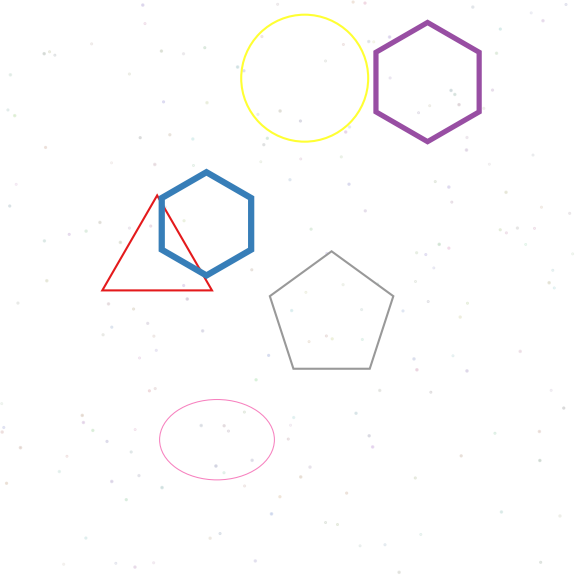[{"shape": "triangle", "thickness": 1, "radius": 0.55, "center": [0.272, 0.551]}, {"shape": "hexagon", "thickness": 3, "radius": 0.45, "center": [0.357, 0.612]}, {"shape": "hexagon", "thickness": 2.5, "radius": 0.52, "center": [0.74, 0.857]}, {"shape": "circle", "thickness": 1, "radius": 0.55, "center": [0.528, 0.864]}, {"shape": "oval", "thickness": 0.5, "radius": 0.5, "center": [0.376, 0.238]}, {"shape": "pentagon", "thickness": 1, "radius": 0.56, "center": [0.574, 0.452]}]